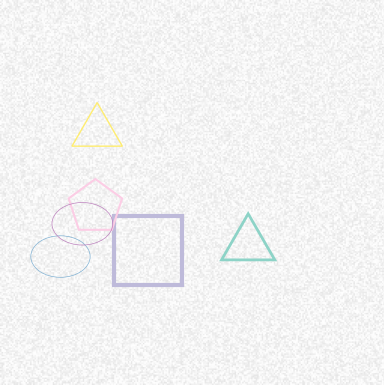[{"shape": "triangle", "thickness": 2, "radius": 0.4, "center": [0.645, 0.365]}, {"shape": "square", "thickness": 3, "radius": 0.45, "center": [0.384, 0.349]}, {"shape": "oval", "thickness": 0.5, "radius": 0.39, "center": [0.157, 0.334]}, {"shape": "pentagon", "thickness": 1.5, "radius": 0.36, "center": [0.248, 0.462]}, {"shape": "oval", "thickness": 0.5, "radius": 0.39, "center": [0.214, 0.419]}, {"shape": "triangle", "thickness": 1, "radius": 0.38, "center": [0.252, 0.658]}]